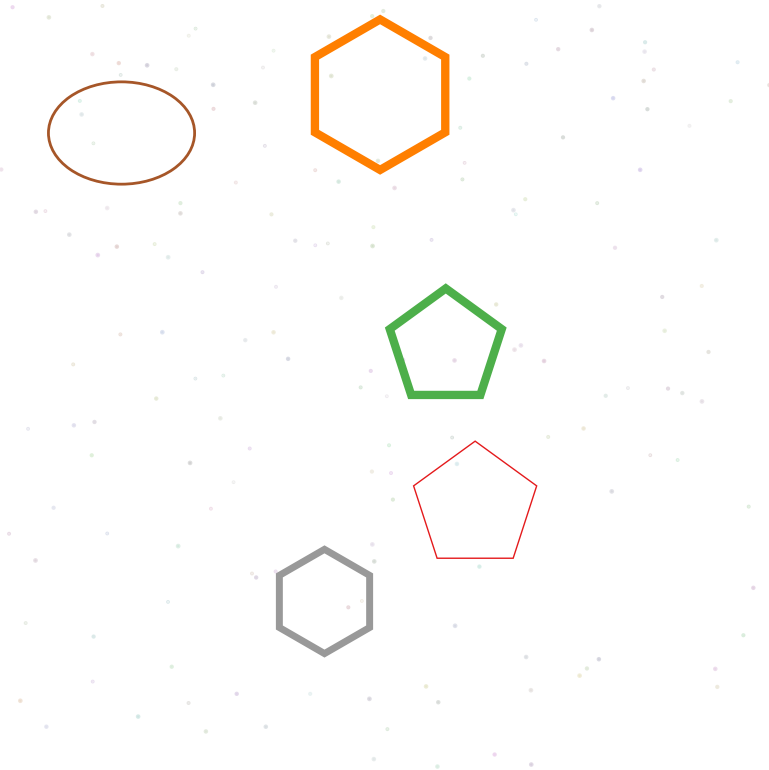[{"shape": "pentagon", "thickness": 0.5, "radius": 0.42, "center": [0.617, 0.343]}, {"shape": "pentagon", "thickness": 3, "radius": 0.38, "center": [0.579, 0.549]}, {"shape": "hexagon", "thickness": 3, "radius": 0.49, "center": [0.494, 0.877]}, {"shape": "oval", "thickness": 1, "radius": 0.47, "center": [0.158, 0.827]}, {"shape": "hexagon", "thickness": 2.5, "radius": 0.34, "center": [0.421, 0.219]}]